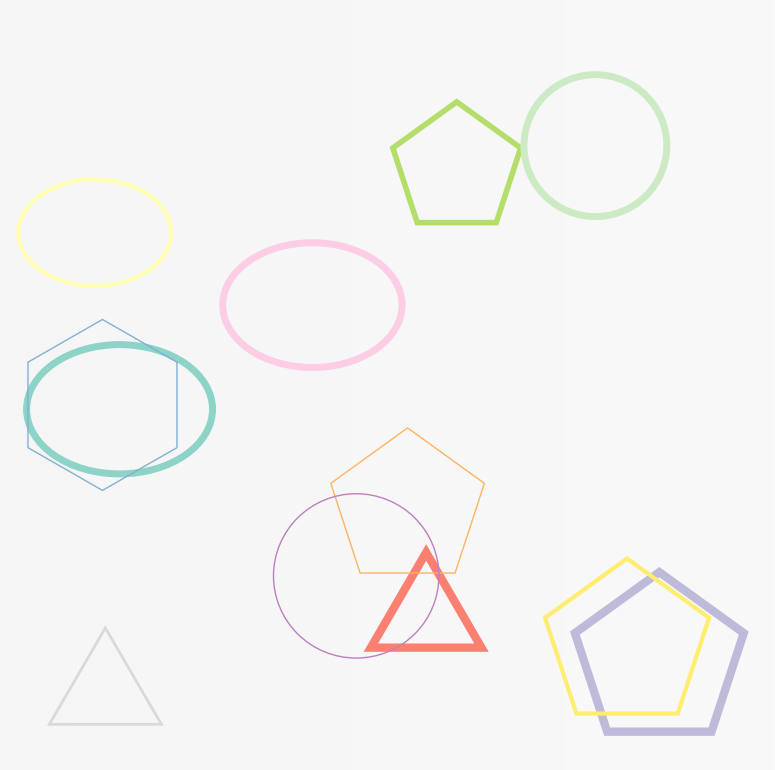[{"shape": "oval", "thickness": 2.5, "radius": 0.6, "center": [0.154, 0.469]}, {"shape": "oval", "thickness": 1.5, "radius": 0.49, "center": [0.122, 0.698]}, {"shape": "pentagon", "thickness": 3, "radius": 0.57, "center": [0.851, 0.142]}, {"shape": "triangle", "thickness": 3, "radius": 0.41, "center": [0.55, 0.2]}, {"shape": "hexagon", "thickness": 0.5, "radius": 0.55, "center": [0.132, 0.474]}, {"shape": "pentagon", "thickness": 0.5, "radius": 0.52, "center": [0.526, 0.34]}, {"shape": "pentagon", "thickness": 2, "radius": 0.43, "center": [0.589, 0.781]}, {"shape": "oval", "thickness": 2.5, "radius": 0.58, "center": [0.403, 0.604]}, {"shape": "triangle", "thickness": 1, "radius": 0.42, "center": [0.136, 0.101]}, {"shape": "circle", "thickness": 0.5, "radius": 0.53, "center": [0.46, 0.252]}, {"shape": "circle", "thickness": 2.5, "radius": 0.46, "center": [0.768, 0.811]}, {"shape": "pentagon", "thickness": 1.5, "radius": 0.56, "center": [0.809, 0.163]}]